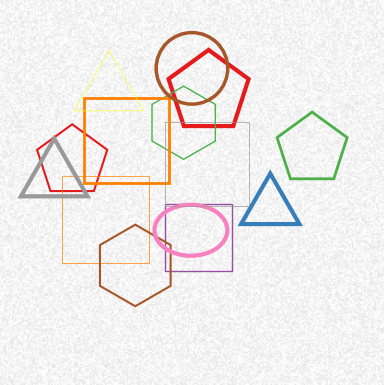[{"shape": "pentagon", "thickness": 3, "radius": 0.55, "center": [0.542, 0.761]}, {"shape": "pentagon", "thickness": 1.5, "radius": 0.48, "center": [0.187, 0.581]}, {"shape": "triangle", "thickness": 3, "radius": 0.44, "center": [0.702, 0.462]}, {"shape": "pentagon", "thickness": 2, "radius": 0.48, "center": [0.811, 0.613]}, {"shape": "hexagon", "thickness": 1, "radius": 0.48, "center": [0.477, 0.681]}, {"shape": "square", "thickness": 1, "radius": 0.43, "center": [0.515, 0.383]}, {"shape": "square", "thickness": 0.5, "radius": 0.57, "center": [0.274, 0.43]}, {"shape": "square", "thickness": 2, "radius": 0.55, "center": [0.329, 0.635]}, {"shape": "triangle", "thickness": 0.5, "radius": 0.52, "center": [0.283, 0.764]}, {"shape": "hexagon", "thickness": 1.5, "radius": 0.53, "center": [0.351, 0.311]}, {"shape": "circle", "thickness": 2.5, "radius": 0.46, "center": [0.499, 0.822]}, {"shape": "oval", "thickness": 3, "radius": 0.47, "center": [0.496, 0.402]}, {"shape": "square", "thickness": 0.5, "radius": 0.55, "center": [0.538, 0.575]}, {"shape": "triangle", "thickness": 3, "radius": 0.5, "center": [0.141, 0.54]}]